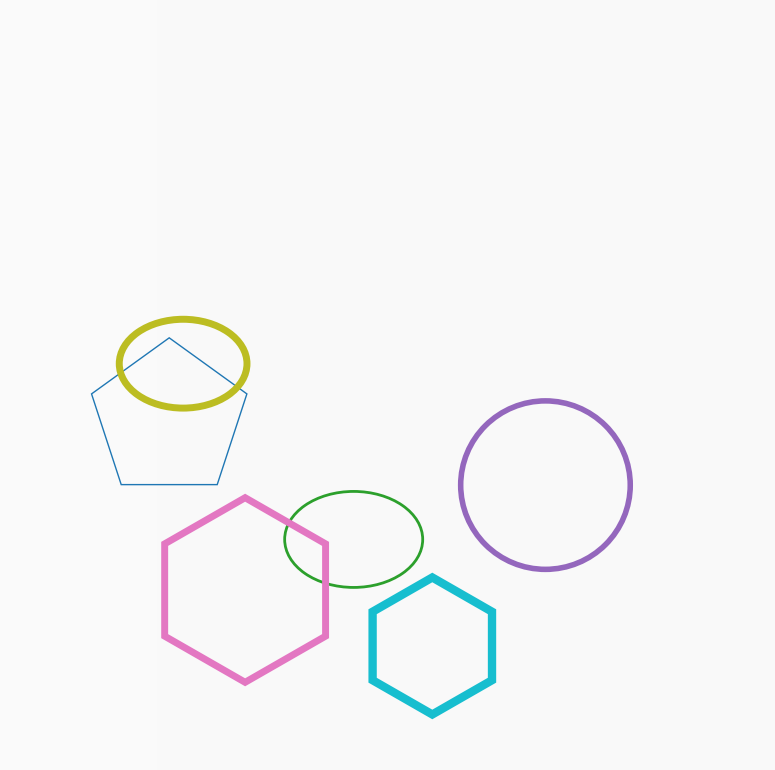[{"shape": "pentagon", "thickness": 0.5, "radius": 0.53, "center": [0.218, 0.456]}, {"shape": "oval", "thickness": 1, "radius": 0.45, "center": [0.456, 0.299]}, {"shape": "circle", "thickness": 2, "radius": 0.55, "center": [0.704, 0.37]}, {"shape": "hexagon", "thickness": 2.5, "radius": 0.6, "center": [0.316, 0.234]}, {"shape": "oval", "thickness": 2.5, "radius": 0.41, "center": [0.236, 0.528]}, {"shape": "hexagon", "thickness": 3, "radius": 0.44, "center": [0.558, 0.161]}]